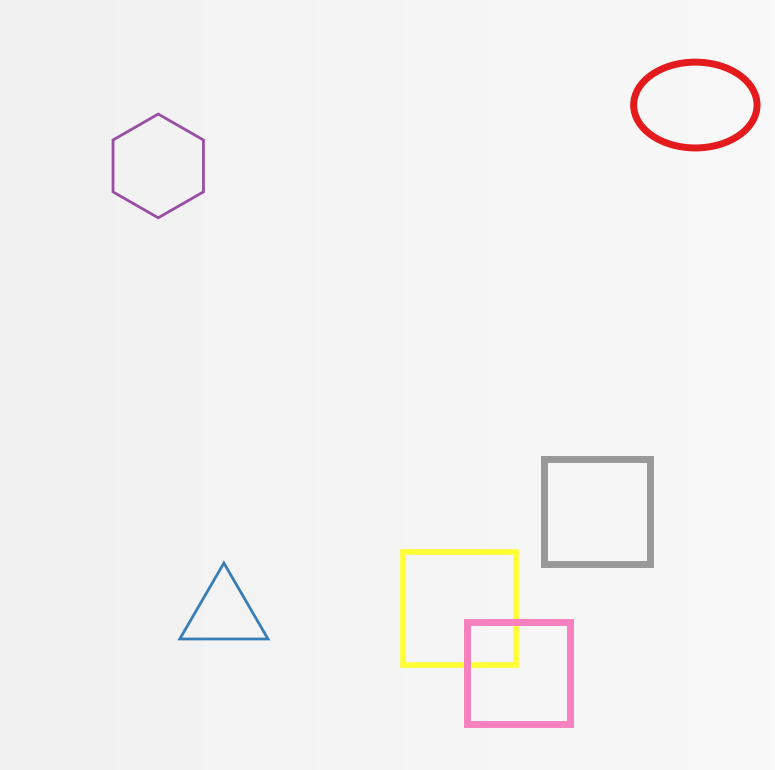[{"shape": "oval", "thickness": 2.5, "radius": 0.4, "center": [0.897, 0.864]}, {"shape": "triangle", "thickness": 1, "radius": 0.33, "center": [0.289, 0.203]}, {"shape": "hexagon", "thickness": 1, "radius": 0.34, "center": [0.204, 0.785]}, {"shape": "square", "thickness": 2, "radius": 0.37, "center": [0.593, 0.21]}, {"shape": "square", "thickness": 2.5, "radius": 0.33, "center": [0.669, 0.126]}, {"shape": "square", "thickness": 2.5, "radius": 0.34, "center": [0.77, 0.336]}]